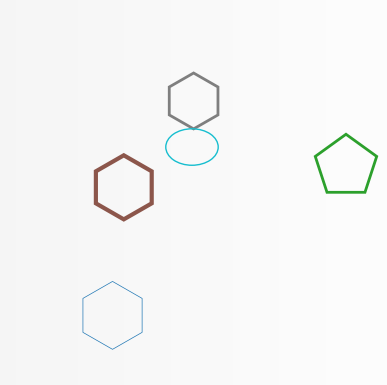[{"shape": "hexagon", "thickness": 0.5, "radius": 0.44, "center": [0.29, 0.181]}, {"shape": "pentagon", "thickness": 2, "radius": 0.42, "center": [0.893, 0.568]}, {"shape": "hexagon", "thickness": 3, "radius": 0.42, "center": [0.319, 0.513]}, {"shape": "hexagon", "thickness": 2, "radius": 0.36, "center": [0.5, 0.738]}, {"shape": "oval", "thickness": 1, "radius": 0.34, "center": [0.495, 0.618]}]